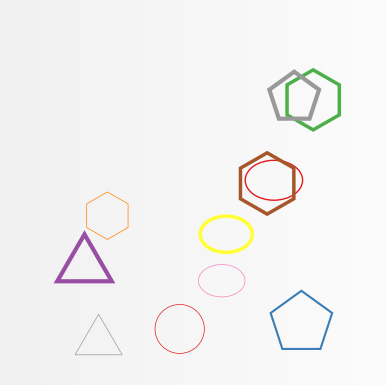[{"shape": "oval", "thickness": 1, "radius": 0.37, "center": [0.707, 0.532]}, {"shape": "circle", "thickness": 0.5, "radius": 0.32, "center": [0.464, 0.146]}, {"shape": "pentagon", "thickness": 1.5, "radius": 0.42, "center": [0.778, 0.161]}, {"shape": "hexagon", "thickness": 2.5, "radius": 0.39, "center": [0.808, 0.741]}, {"shape": "triangle", "thickness": 3, "radius": 0.41, "center": [0.218, 0.31]}, {"shape": "hexagon", "thickness": 0.5, "radius": 0.31, "center": [0.277, 0.44]}, {"shape": "oval", "thickness": 2.5, "radius": 0.34, "center": [0.584, 0.392]}, {"shape": "hexagon", "thickness": 2.5, "radius": 0.4, "center": [0.689, 0.523]}, {"shape": "oval", "thickness": 0.5, "radius": 0.3, "center": [0.572, 0.271]}, {"shape": "triangle", "thickness": 0.5, "radius": 0.35, "center": [0.254, 0.114]}, {"shape": "pentagon", "thickness": 3, "radius": 0.34, "center": [0.759, 0.746]}]